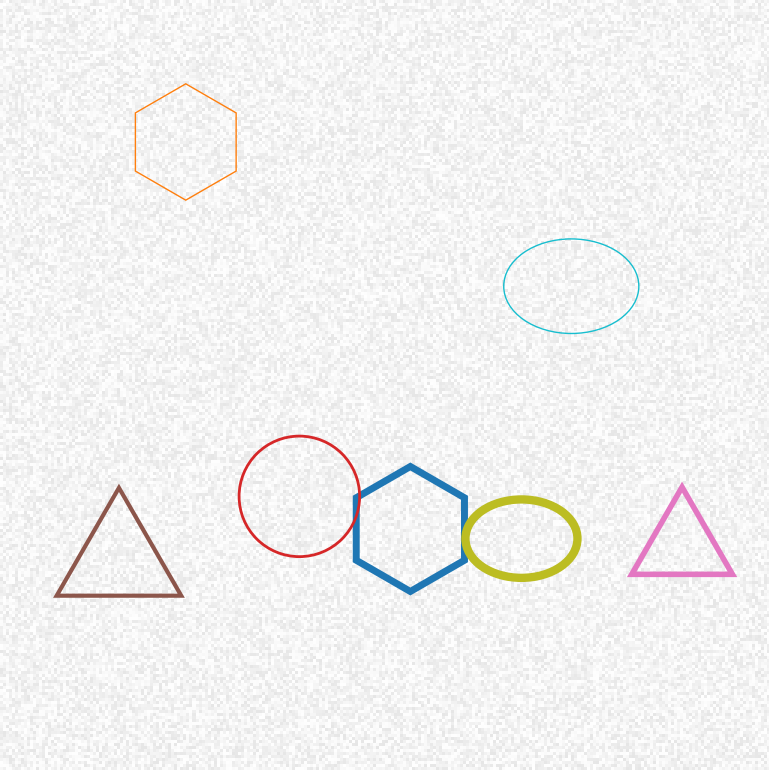[{"shape": "hexagon", "thickness": 2.5, "radius": 0.41, "center": [0.533, 0.313]}, {"shape": "hexagon", "thickness": 0.5, "radius": 0.38, "center": [0.241, 0.816]}, {"shape": "circle", "thickness": 1, "radius": 0.39, "center": [0.389, 0.355]}, {"shape": "triangle", "thickness": 1.5, "radius": 0.47, "center": [0.154, 0.273]}, {"shape": "triangle", "thickness": 2, "radius": 0.38, "center": [0.886, 0.292]}, {"shape": "oval", "thickness": 3, "radius": 0.36, "center": [0.677, 0.3]}, {"shape": "oval", "thickness": 0.5, "radius": 0.44, "center": [0.742, 0.628]}]